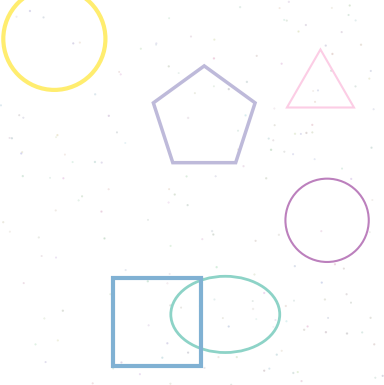[{"shape": "oval", "thickness": 2, "radius": 0.71, "center": [0.585, 0.183]}, {"shape": "pentagon", "thickness": 2.5, "radius": 0.69, "center": [0.53, 0.69]}, {"shape": "square", "thickness": 3, "radius": 0.57, "center": [0.408, 0.163]}, {"shape": "triangle", "thickness": 1.5, "radius": 0.5, "center": [0.832, 0.771]}, {"shape": "circle", "thickness": 1.5, "radius": 0.54, "center": [0.85, 0.428]}, {"shape": "circle", "thickness": 3, "radius": 0.66, "center": [0.141, 0.899]}]